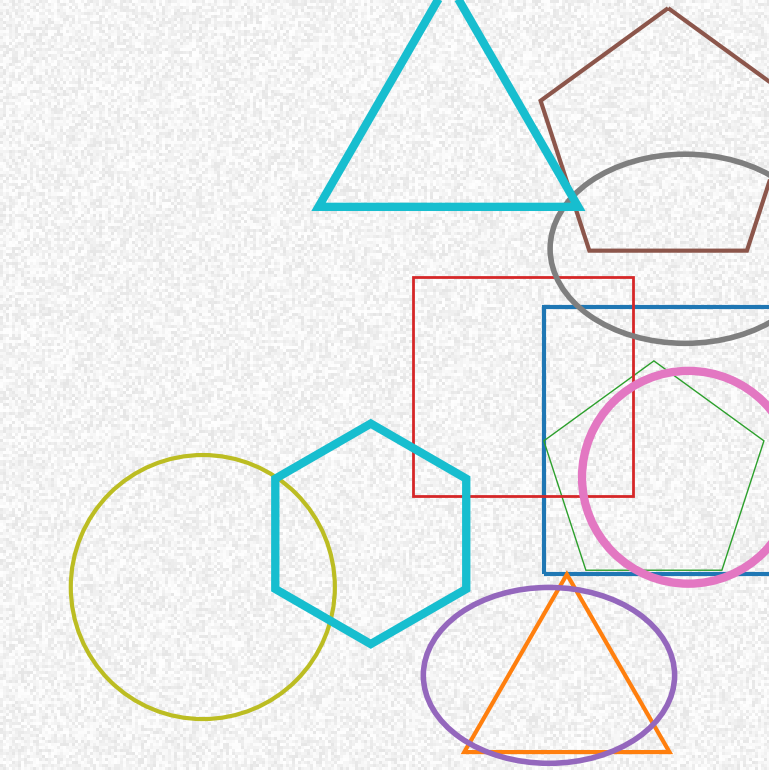[{"shape": "square", "thickness": 1.5, "radius": 0.87, "center": [0.88, 0.428]}, {"shape": "triangle", "thickness": 1.5, "radius": 0.77, "center": [0.736, 0.1]}, {"shape": "pentagon", "thickness": 0.5, "radius": 0.75, "center": [0.849, 0.381]}, {"shape": "square", "thickness": 1, "radius": 0.71, "center": [0.679, 0.498]}, {"shape": "oval", "thickness": 2, "radius": 0.82, "center": [0.713, 0.123]}, {"shape": "pentagon", "thickness": 1.5, "radius": 0.87, "center": [0.868, 0.815]}, {"shape": "circle", "thickness": 3, "radius": 0.69, "center": [0.894, 0.38]}, {"shape": "oval", "thickness": 2, "radius": 0.88, "center": [0.89, 0.677]}, {"shape": "circle", "thickness": 1.5, "radius": 0.86, "center": [0.263, 0.238]}, {"shape": "triangle", "thickness": 3, "radius": 0.97, "center": [0.582, 0.829]}, {"shape": "hexagon", "thickness": 3, "radius": 0.72, "center": [0.482, 0.307]}]